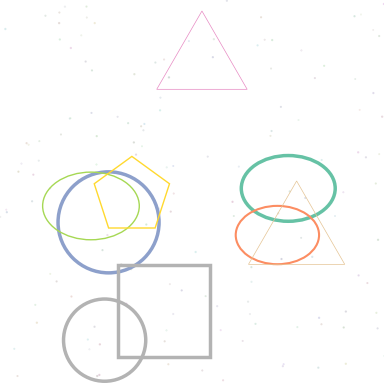[{"shape": "oval", "thickness": 2.5, "radius": 0.61, "center": [0.749, 0.511]}, {"shape": "oval", "thickness": 1.5, "radius": 0.54, "center": [0.72, 0.39]}, {"shape": "circle", "thickness": 2.5, "radius": 0.66, "center": [0.282, 0.422]}, {"shape": "triangle", "thickness": 0.5, "radius": 0.68, "center": [0.525, 0.836]}, {"shape": "oval", "thickness": 1, "radius": 0.63, "center": [0.236, 0.465]}, {"shape": "pentagon", "thickness": 1, "radius": 0.51, "center": [0.343, 0.491]}, {"shape": "triangle", "thickness": 0.5, "radius": 0.72, "center": [0.77, 0.386]}, {"shape": "square", "thickness": 2.5, "radius": 0.6, "center": [0.427, 0.192]}, {"shape": "circle", "thickness": 2.5, "radius": 0.53, "center": [0.272, 0.117]}]